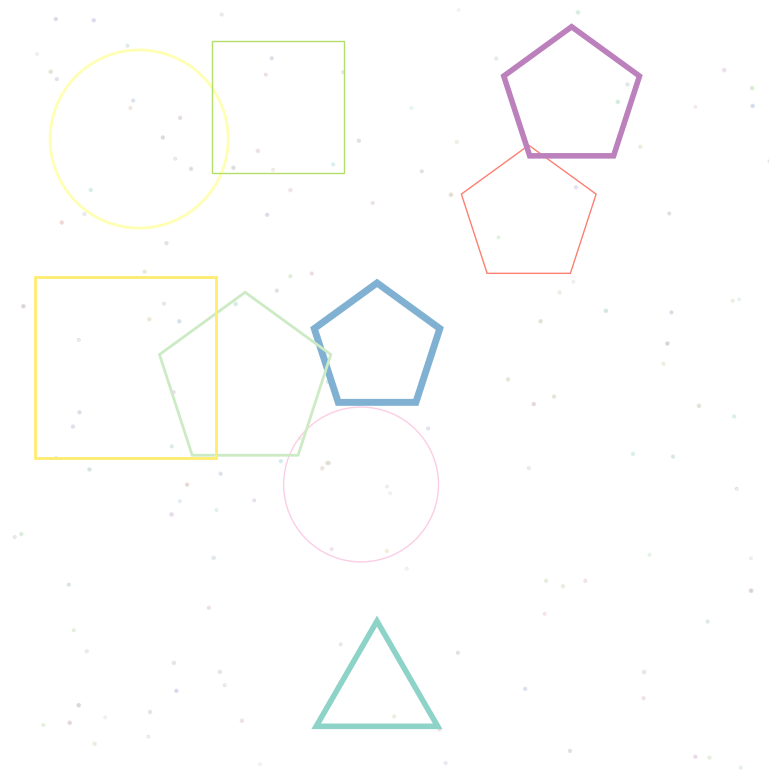[{"shape": "triangle", "thickness": 2, "radius": 0.46, "center": [0.49, 0.102]}, {"shape": "circle", "thickness": 1, "radius": 0.58, "center": [0.181, 0.819]}, {"shape": "pentagon", "thickness": 0.5, "radius": 0.46, "center": [0.687, 0.719]}, {"shape": "pentagon", "thickness": 2.5, "radius": 0.43, "center": [0.49, 0.547]}, {"shape": "square", "thickness": 0.5, "radius": 0.43, "center": [0.361, 0.861]}, {"shape": "circle", "thickness": 0.5, "radius": 0.5, "center": [0.469, 0.371]}, {"shape": "pentagon", "thickness": 2, "radius": 0.46, "center": [0.742, 0.873]}, {"shape": "pentagon", "thickness": 1, "radius": 0.58, "center": [0.318, 0.503]}, {"shape": "square", "thickness": 1, "radius": 0.59, "center": [0.163, 0.523]}]